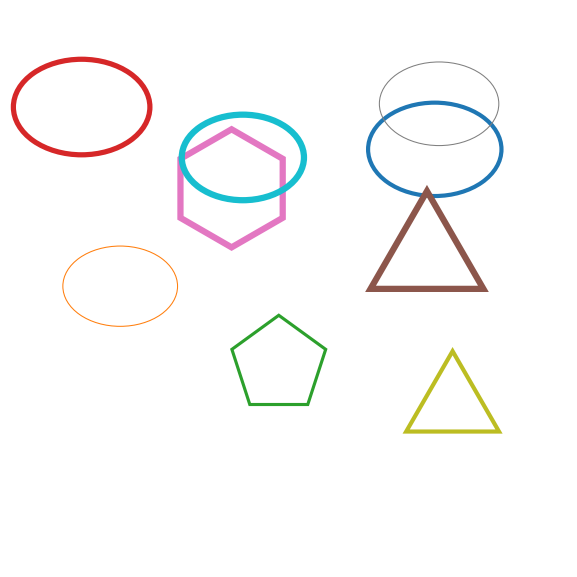[{"shape": "oval", "thickness": 2, "radius": 0.58, "center": [0.753, 0.741]}, {"shape": "oval", "thickness": 0.5, "radius": 0.5, "center": [0.208, 0.504]}, {"shape": "pentagon", "thickness": 1.5, "radius": 0.43, "center": [0.483, 0.368]}, {"shape": "oval", "thickness": 2.5, "radius": 0.59, "center": [0.141, 0.814]}, {"shape": "triangle", "thickness": 3, "radius": 0.56, "center": [0.739, 0.555]}, {"shape": "hexagon", "thickness": 3, "radius": 0.51, "center": [0.401, 0.673]}, {"shape": "oval", "thickness": 0.5, "radius": 0.52, "center": [0.76, 0.819]}, {"shape": "triangle", "thickness": 2, "radius": 0.46, "center": [0.784, 0.298]}, {"shape": "oval", "thickness": 3, "radius": 0.53, "center": [0.421, 0.727]}]